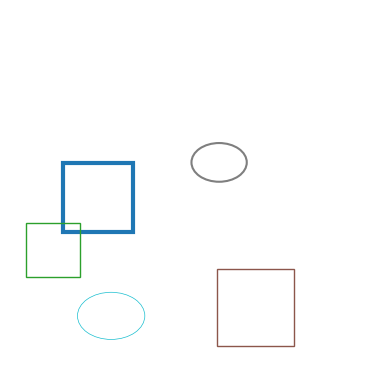[{"shape": "square", "thickness": 3, "radius": 0.45, "center": [0.255, 0.487]}, {"shape": "square", "thickness": 1, "radius": 0.35, "center": [0.137, 0.352]}, {"shape": "square", "thickness": 1, "radius": 0.5, "center": [0.664, 0.201]}, {"shape": "oval", "thickness": 1.5, "radius": 0.36, "center": [0.569, 0.578]}, {"shape": "oval", "thickness": 0.5, "radius": 0.44, "center": [0.289, 0.18]}]